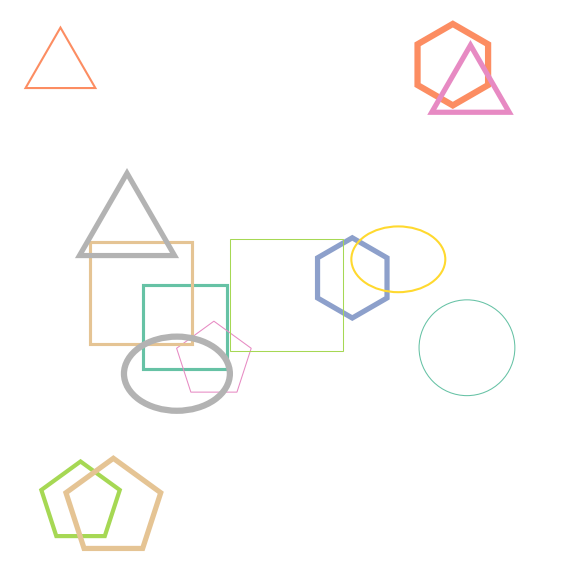[{"shape": "circle", "thickness": 0.5, "radius": 0.41, "center": [0.809, 0.397]}, {"shape": "square", "thickness": 1.5, "radius": 0.37, "center": [0.32, 0.432]}, {"shape": "hexagon", "thickness": 3, "radius": 0.35, "center": [0.784, 0.887]}, {"shape": "triangle", "thickness": 1, "radius": 0.35, "center": [0.105, 0.882]}, {"shape": "hexagon", "thickness": 2.5, "radius": 0.35, "center": [0.61, 0.518]}, {"shape": "pentagon", "thickness": 0.5, "radius": 0.34, "center": [0.37, 0.375]}, {"shape": "triangle", "thickness": 2.5, "radius": 0.39, "center": [0.815, 0.843]}, {"shape": "pentagon", "thickness": 2, "radius": 0.36, "center": [0.139, 0.129]}, {"shape": "square", "thickness": 0.5, "radius": 0.49, "center": [0.496, 0.488]}, {"shape": "oval", "thickness": 1, "radius": 0.41, "center": [0.69, 0.55]}, {"shape": "pentagon", "thickness": 2.5, "radius": 0.43, "center": [0.196, 0.119]}, {"shape": "square", "thickness": 1.5, "radius": 0.44, "center": [0.244, 0.492]}, {"shape": "oval", "thickness": 3, "radius": 0.46, "center": [0.306, 0.352]}, {"shape": "triangle", "thickness": 2.5, "radius": 0.48, "center": [0.22, 0.604]}]